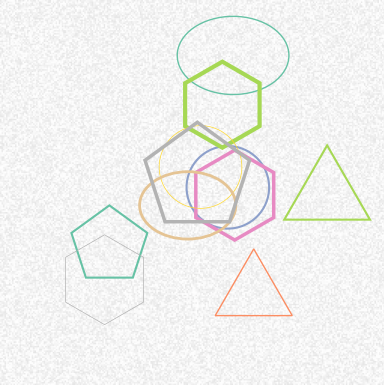[{"shape": "oval", "thickness": 1, "radius": 0.73, "center": [0.605, 0.856]}, {"shape": "pentagon", "thickness": 1.5, "radius": 0.52, "center": [0.284, 0.363]}, {"shape": "triangle", "thickness": 1, "radius": 0.58, "center": [0.659, 0.238]}, {"shape": "circle", "thickness": 1.5, "radius": 0.54, "center": [0.592, 0.513]}, {"shape": "hexagon", "thickness": 2.5, "radius": 0.58, "center": [0.61, 0.493]}, {"shape": "hexagon", "thickness": 3, "radius": 0.56, "center": [0.578, 0.728]}, {"shape": "triangle", "thickness": 1.5, "radius": 0.64, "center": [0.85, 0.494]}, {"shape": "circle", "thickness": 0.5, "radius": 0.54, "center": [0.521, 0.566]}, {"shape": "oval", "thickness": 2, "radius": 0.62, "center": [0.488, 0.467]}, {"shape": "hexagon", "thickness": 0.5, "radius": 0.58, "center": [0.272, 0.273]}, {"shape": "pentagon", "thickness": 2.5, "radius": 0.71, "center": [0.512, 0.54]}]